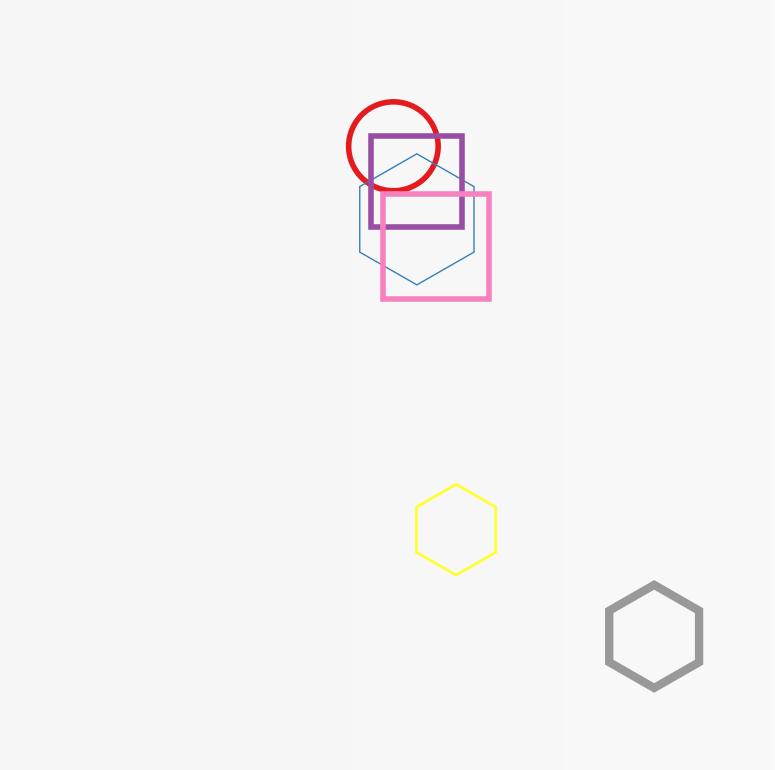[{"shape": "circle", "thickness": 2, "radius": 0.29, "center": [0.508, 0.81]}, {"shape": "hexagon", "thickness": 0.5, "radius": 0.43, "center": [0.538, 0.715]}, {"shape": "square", "thickness": 2, "radius": 0.29, "center": [0.537, 0.764]}, {"shape": "hexagon", "thickness": 1, "radius": 0.29, "center": [0.589, 0.312]}, {"shape": "square", "thickness": 2, "radius": 0.34, "center": [0.562, 0.679]}, {"shape": "hexagon", "thickness": 3, "radius": 0.33, "center": [0.844, 0.173]}]